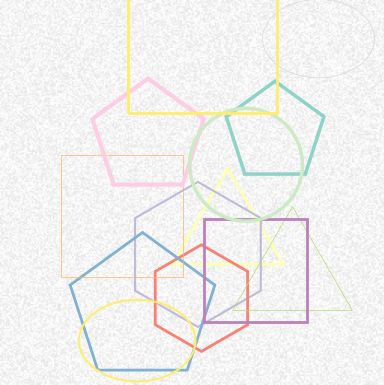[{"shape": "pentagon", "thickness": 2.5, "radius": 0.67, "center": [0.714, 0.656]}, {"shape": "triangle", "thickness": 2, "radius": 0.83, "center": [0.592, 0.396]}, {"shape": "hexagon", "thickness": 1.5, "radius": 0.94, "center": [0.514, 0.339]}, {"shape": "hexagon", "thickness": 2, "radius": 0.69, "center": [0.523, 0.226]}, {"shape": "pentagon", "thickness": 2, "radius": 0.99, "center": [0.37, 0.199]}, {"shape": "square", "thickness": 0.5, "radius": 0.79, "center": [0.317, 0.439]}, {"shape": "triangle", "thickness": 0.5, "radius": 0.9, "center": [0.76, 0.284]}, {"shape": "pentagon", "thickness": 3, "radius": 0.76, "center": [0.385, 0.644]}, {"shape": "oval", "thickness": 0.5, "radius": 0.73, "center": [0.827, 0.9]}, {"shape": "square", "thickness": 2, "radius": 0.67, "center": [0.664, 0.297]}, {"shape": "circle", "thickness": 2.5, "radius": 0.73, "center": [0.639, 0.572]}, {"shape": "square", "thickness": 2, "radius": 0.97, "center": [0.526, 0.899]}, {"shape": "oval", "thickness": 1.5, "radius": 0.76, "center": [0.356, 0.115]}]